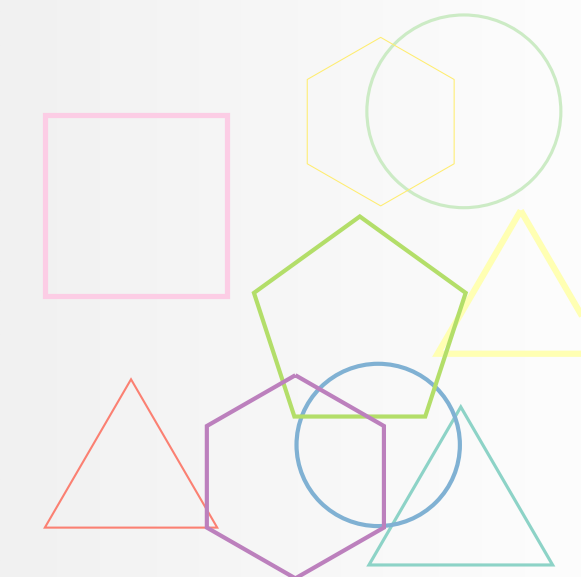[{"shape": "triangle", "thickness": 1.5, "radius": 0.91, "center": [0.793, 0.112]}, {"shape": "triangle", "thickness": 3, "radius": 0.83, "center": [0.896, 0.469]}, {"shape": "triangle", "thickness": 1, "radius": 0.86, "center": [0.225, 0.171]}, {"shape": "circle", "thickness": 2, "radius": 0.7, "center": [0.651, 0.229]}, {"shape": "pentagon", "thickness": 2, "radius": 0.96, "center": [0.619, 0.433]}, {"shape": "square", "thickness": 2.5, "radius": 0.78, "center": [0.234, 0.643]}, {"shape": "hexagon", "thickness": 2, "radius": 0.88, "center": [0.508, 0.174]}, {"shape": "circle", "thickness": 1.5, "radius": 0.83, "center": [0.798, 0.806]}, {"shape": "hexagon", "thickness": 0.5, "radius": 0.73, "center": [0.655, 0.789]}]